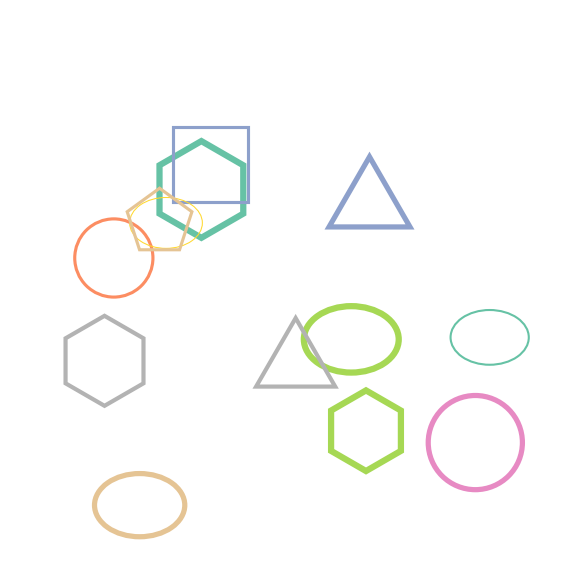[{"shape": "hexagon", "thickness": 3, "radius": 0.42, "center": [0.349, 0.671]}, {"shape": "oval", "thickness": 1, "radius": 0.34, "center": [0.848, 0.415]}, {"shape": "circle", "thickness": 1.5, "radius": 0.34, "center": [0.197, 0.552]}, {"shape": "triangle", "thickness": 2.5, "radius": 0.4, "center": [0.64, 0.647]}, {"shape": "square", "thickness": 1.5, "radius": 0.33, "center": [0.364, 0.715]}, {"shape": "circle", "thickness": 2.5, "radius": 0.41, "center": [0.823, 0.233]}, {"shape": "hexagon", "thickness": 3, "radius": 0.35, "center": [0.634, 0.253]}, {"shape": "oval", "thickness": 3, "radius": 0.41, "center": [0.608, 0.411]}, {"shape": "oval", "thickness": 0.5, "radius": 0.31, "center": [0.287, 0.613]}, {"shape": "pentagon", "thickness": 1.5, "radius": 0.29, "center": [0.276, 0.614]}, {"shape": "oval", "thickness": 2.5, "radius": 0.39, "center": [0.242, 0.124]}, {"shape": "triangle", "thickness": 2, "radius": 0.4, "center": [0.512, 0.369]}, {"shape": "hexagon", "thickness": 2, "radius": 0.39, "center": [0.181, 0.374]}]